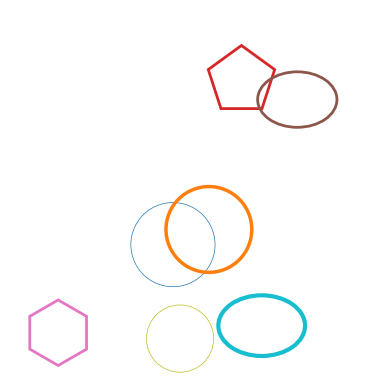[{"shape": "circle", "thickness": 0.5, "radius": 0.55, "center": [0.449, 0.365]}, {"shape": "circle", "thickness": 2.5, "radius": 0.56, "center": [0.543, 0.404]}, {"shape": "pentagon", "thickness": 2, "radius": 0.45, "center": [0.627, 0.791]}, {"shape": "oval", "thickness": 2, "radius": 0.51, "center": [0.772, 0.741]}, {"shape": "hexagon", "thickness": 2, "radius": 0.43, "center": [0.151, 0.136]}, {"shape": "circle", "thickness": 0.5, "radius": 0.44, "center": [0.468, 0.12]}, {"shape": "oval", "thickness": 3, "radius": 0.56, "center": [0.68, 0.154]}]